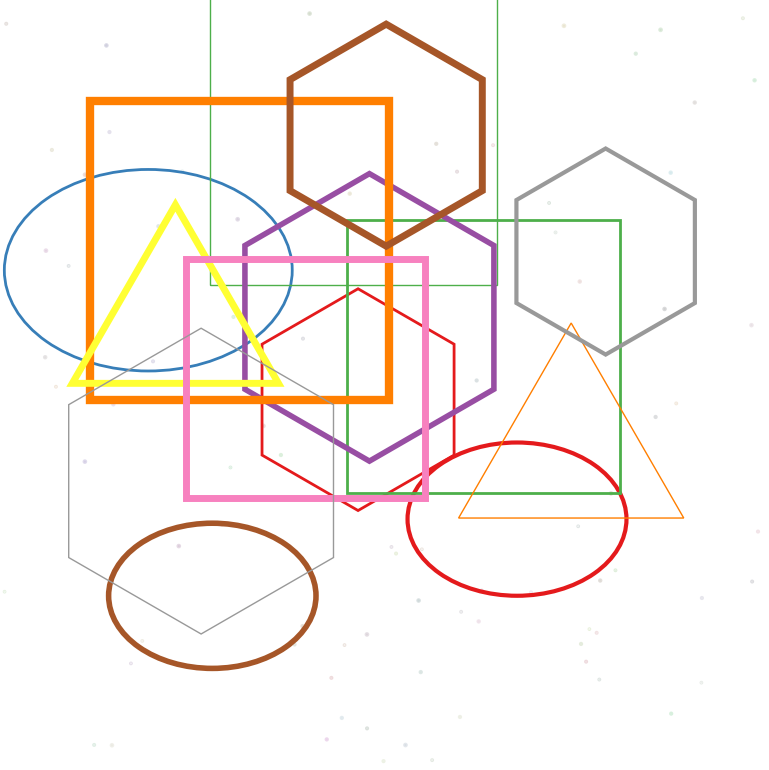[{"shape": "oval", "thickness": 1.5, "radius": 0.71, "center": [0.671, 0.326]}, {"shape": "hexagon", "thickness": 1, "radius": 0.72, "center": [0.465, 0.481]}, {"shape": "oval", "thickness": 1, "radius": 0.93, "center": [0.193, 0.649]}, {"shape": "square", "thickness": 0.5, "radius": 0.93, "center": [0.46, 0.817]}, {"shape": "square", "thickness": 1, "radius": 0.89, "center": [0.628, 0.537]}, {"shape": "hexagon", "thickness": 2, "radius": 0.93, "center": [0.48, 0.588]}, {"shape": "square", "thickness": 3, "radius": 0.97, "center": [0.311, 0.675]}, {"shape": "triangle", "thickness": 0.5, "radius": 0.84, "center": [0.742, 0.412]}, {"shape": "triangle", "thickness": 2.5, "radius": 0.77, "center": [0.228, 0.579]}, {"shape": "hexagon", "thickness": 2.5, "radius": 0.72, "center": [0.502, 0.824]}, {"shape": "oval", "thickness": 2, "radius": 0.67, "center": [0.276, 0.226]}, {"shape": "square", "thickness": 2.5, "radius": 0.77, "center": [0.397, 0.509]}, {"shape": "hexagon", "thickness": 0.5, "radius": 0.99, "center": [0.261, 0.375]}, {"shape": "hexagon", "thickness": 1.5, "radius": 0.67, "center": [0.787, 0.673]}]